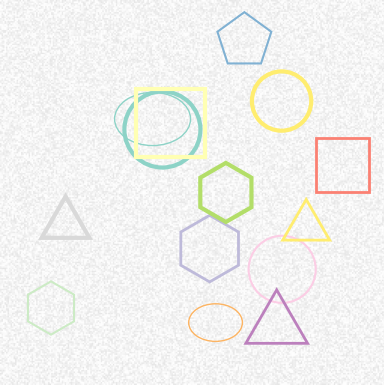[{"shape": "oval", "thickness": 1, "radius": 0.49, "center": [0.396, 0.691]}, {"shape": "circle", "thickness": 3, "radius": 0.49, "center": [0.422, 0.664]}, {"shape": "square", "thickness": 3, "radius": 0.44, "center": [0.443, 0.68]}, {"shape": "hexagon", "thickness": 2, "radius": 0.43, "center": [0.545, 0.354]}, {"shape": "square", "thickness": 2, "radius": 0.35, "center": [0.889, 0.571]}, {"shape": "pentagon", "thickness": 1.5, "radius": 0.37, "center": [0.635, 0.895]}, {"shape": "oval", "thickness": 1, "radius": 0.35, "center": [0.56, 0.162]}, {"shape": "hexagon", "thickness": 3, "radius": 0.38, "center": [0.587, 0.5]}, {"shape": "circle", "thickness": 1.5, "radius": 0.44, "center": [0.733, 0.3]}, {"shape": "triangle", "thickness": 3, "radius": 0.36, "center": [0.17, 0.418]}, {"shape": "triangle", "thickness": 2, "radius": 0.46, "center": [0.719, 0.155]}, {"shape": "hexagon", "thickness": 1.5, "radius": 0.35, "center": [0.132, 0.2]}, {"shape": "triangle", "thickness": 2, "radius": 0.35, "center": [0.795, 0.411]}, {"shape": "circle", "thickness": 3, "radius": 0.39, "center": [0.731, 0.738]}]